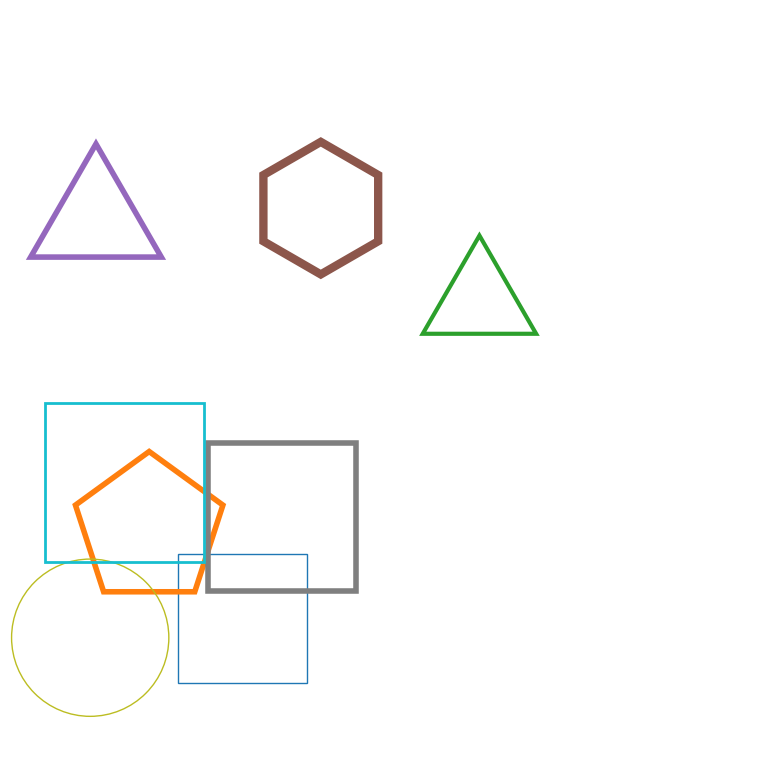[{"shape": "square", "thickness": 0.5, "radius": 0.42, "center": [0.315, 0.197]}, {"shape": "pentagon", "thickness": 2, "radius": 0.5, "center": [0.194, 0.313]}, {"shape": "triangle", "thickness": 1.5, "radius": 0.43, "center": [0.623, 0.609]}, {"shape": "triangle", "thickness": 2, "radius": 0.49, "center": [0.125, 0.715]}, {"shape": "hexagon", "thickness": 3, "radius": 0.43, "center": [0.417, 0.73]}, {"shape": "square", "thickness": 2, "radius": 0.48, "center": [0.366, 0.328]}, {"shape": "circle", "thickness": 0.5, "radius": 0.51, "center": [0.117, 0.172]}, {"shape": "square", "thickness": 1, "radius": 0.52, "center": [0.162, 0.373]}]